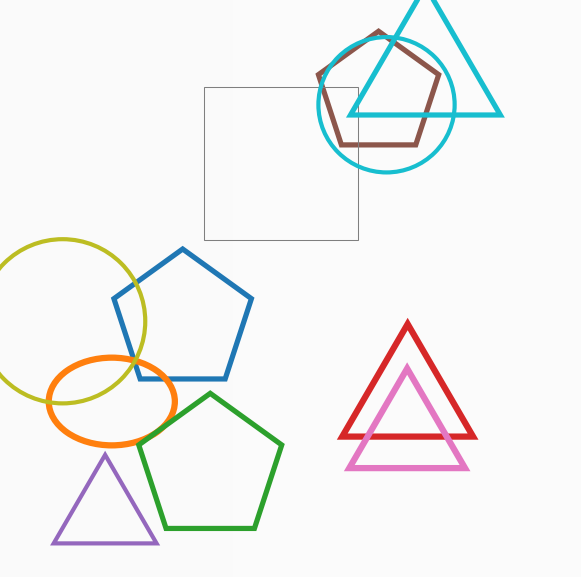[{"shape": "pentagon", "thickness": 2.5, "radius": 0.62, "center": [0.314, 0.444]}, {"shape": "oval", "thickness": 3, "radius": 0.54, "center": [0.192, 0.304]}, {"shape": "pentagon", "thickness": 2.5, "radius": 0.65, "center": [0.362, 0.189]}, {"shape": "triangle", "thickness": 3, "radius": 0.65, "center": [0.701, 0.308]}, {"shape": "triangle", "thickness": 2, "radius": 0.51, "center": [0.181, 0.109]}, {"shape": "pentagon", "thickness": 2.5, "radius": 0.54, "center": [0.651, 0.836]}, {"shape": "triangle", "thickness": 3, "radius": 0.57, "center": [0.7, 0.246]}, {"shape": "square", "thickness": 0.5, "radius": 0.66, "center": [0.484, 0.715]}, {"shape": "circle", "thickness": 2, "radius": 0.71, "center": [0.108, 0.443]}, {"shape": "triangle", "thickness": 2.5, "radius": 0.74, "center": [0.732, 0.874]}, {"shape": "circle", "thickness": 2, "radius": 0.59, "center": [0.665, 0.818]}]